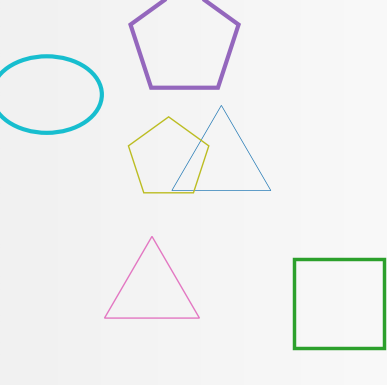[{"shape": "triangle", "thickness": 0.5, "radius": 0.74, "center": [0.571, 0.579]}, {"shape": "square", "thickness": 2.5, "radius": 0.58, "center": [0.875, 0.211]}, {"shape": "pentagon", "thickness": 3, "radius": 0.73, "center": [0.476, 0.891]}, {"shape": "triangle", "thickness": 1, "radius": 0.71, "center": [0.392, 0.245]}, {"shape": "pentagon", "thickness": 1, "radius": 0.55, "center": [0.435, 0.587]}, {"shape": "oval", "thickness": 3, "radius": 0.71, "center": [0.121, 0.754]}]